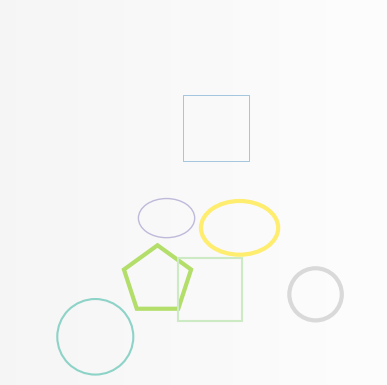[{"shape": "circle", "thickness": 1.5, "radius": 0.49, "center": [0.246, 0.125]}, {"shape": "oval", "thickness": 1, "radius": 0.36, "center": [0.43, 0.433]}, {"shape": "square", "thickness": 0.5, "radius": 0.43, "center": [0.558, 0.667]}, {"shape": "pentagon", "thickness": 3, "radius": 0.46, "center": [0.406, 0.272]}, {"shape": "circle", "thickness": 3, "radius": 0.34, "center": [0.814, 0.236]}, {"shape": "square", "thickness": 1.5, "radius": 0.41, "center": [0.542, 0.248]}, {"shape": "oval", "thickness": 3, "radius": 0.5, "center": [0.618, 0.408]}]